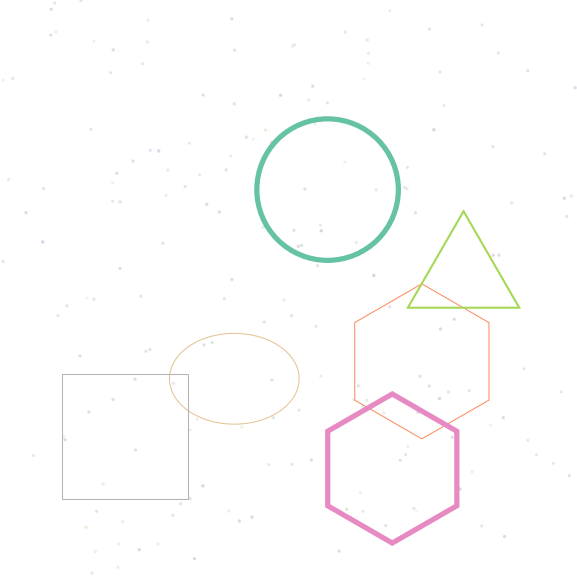[{"shape": "circle", "thickness": 2.5, "radius": 0.61, "center": [0.567, 0.671]}, {"shape": "hexagon", "thickness": 0.5, "radius": 0.67, "center": [0.73, 0.373]}, {"shape": "hexagon", "thickness": 2.5, "radius": 0.65, "center": [0.679, 0.188]}, {"shape": "triangle", "thickness": 1, "radius": 0.56, "center": [0.803, 0.522]}, {"shape": "oval", "thickness": 0.5, "radius": 0.56, "center": [0.406, 0.343]}, {"shape": "square", "thickness": 0.5, "radius": 0.54, "center": [0.216, 0.243]}]